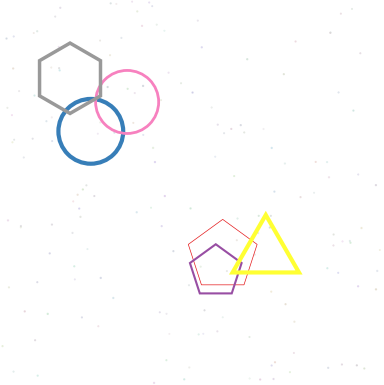[{"shape": "pentagon", "thickness": 0.5, "radius": 0.47, "center": [0.578, 0.336]}, {"shape": "circle", "thickness": 3, "radius": 0.42, "center": [0.236, 0.659]}, {"shape": "pentagon", "thickness": 1.5, "radius": 0.35, "center": [0.56, 0.295]}, {"shape": "triangle", "thickness": 3, "radius": 0.5, "center": [0.69, 0.342]}, {"shape": "circle", "thickness": 2, "radius": 0.41, "center": [0.33, 0.735]}, {"shape": "hexagon", "thickness": 2.5, "radius": 0.46, "center": [0.182, 0.797]}]